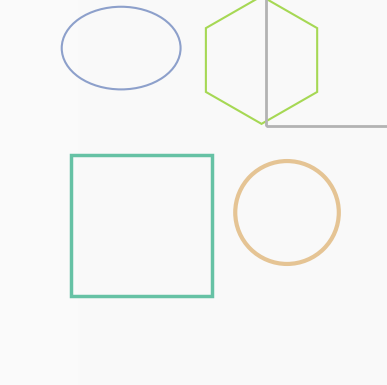[{"shape": "square", "thickness": 2.5, "radius": 0.91, "center": [0.365, 0.415]}, {"shape": "oval", "thickness": 1.5, "radius": 0.77, "center": [0.313, 0.875]}, {"shape": "hexagon", "thickness": 1.5, "radius": 0.83, "center": [0.675, 0.844]}, {"shape": "circle", "thickness": 3, "radius": 0.67, "center": [0.741, 0.448]}, {"shape": "square", "thickness": 2, "radius": 0.98, "center": [0.883, 0.869]}]